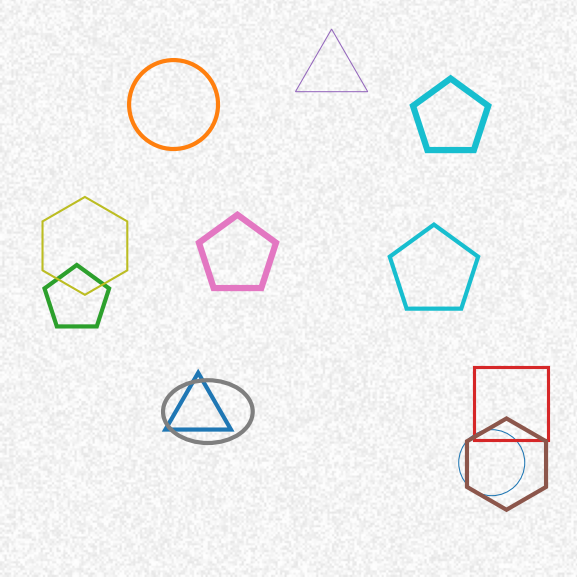[{"shape": "triangle", "thickness": 2, "radius": 0.33, "center": [0.343, 0.288]}, {"shape": "circle", "thickness": 0.5, "radius": 0.29, "center": [0.851, 0.198]}, {"shape": "circle", "thickness": 2, "radius": 0.39, "center": [0.301, 0.818]}, {"shape": "pentagon", "thickness": 2, "radius": 0.29, "center": [0.133, 0.481]}, {"shape": "square", "thickness": 1.5, "radius": 0.32, "center": [0.885, 0.3]}, {"shape": "triangle", "thickness": 0.5, "radius": 0.36, "center": [0.574, 0.877]}, {"shape": "hexagon", "thickness": 2, "radius": 0.4, "center": [0.877, 0.195]}, {"shape": "pentagon", "thickness": 3, "radius": 0.35, "center": [0.411, 0.557]}, {"shape": "oval", "thickness": 2, "radius": 0.39, "center": [0.36, 0.286]}, {"shape": "hexagon", "thickness": 1, "radius": 0.42, "center": [0.147, 0.573]}, {"shape": "pentagon", "thickness": 3, "radius": 0.34, "center": [0.78, 0.795]}, {"shape": "pentagon", "thickness": 2, "radius": 0.4, "center": [0.751, 0.53]}]